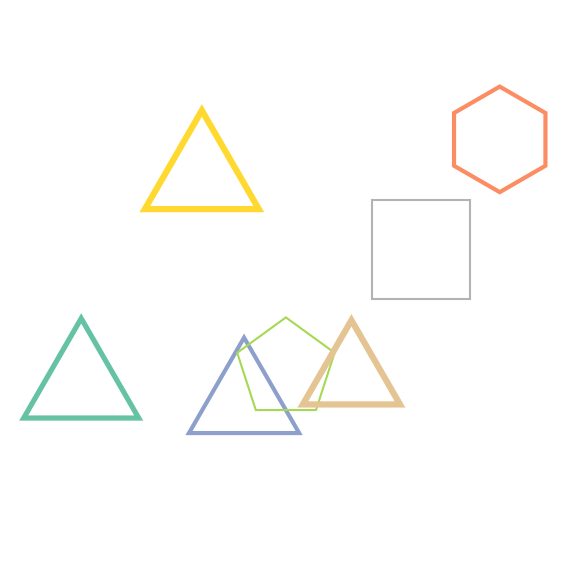[{"shape": "triangle", "thickness": 2.5, "radius": 0.57, "center": [0.141, 0.333]}, {"shape": "hexagon", "thickness": 2, "radius": 0.46, "center": [0.865, 0.758]}, {"shape": "triangle", "thickness": 2, "radius": 0.55, "center": [0.423, 0.304]}, {"shape": "pentagon", "thickness": 1, "radius": 0.44, "center": [0.495, 0.361]}, {"shape": "triangle", "thickness": 3, "radius": 0.57, "center": [0.349, 0.694]}, {"shape": "triangle", "thickness": 3, "radius": 0.49, "center": [0.609, 0.347]}, {"shape": "square", "thickness": 1, "radius": 0.43, "center": [0.729, 0.568]}]